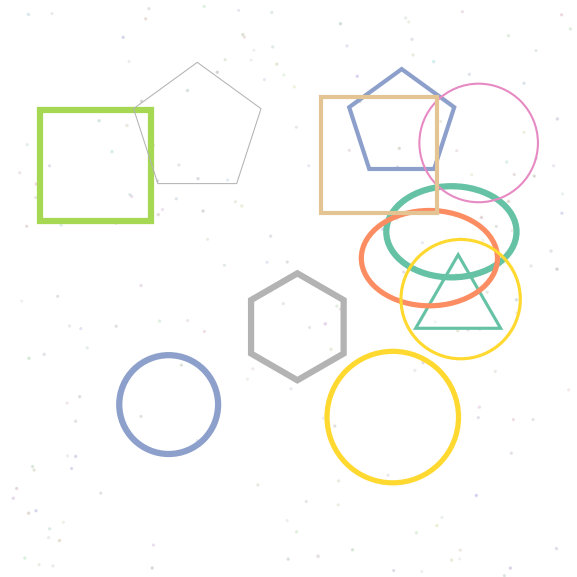[{"shape": "triangle", "thickness": 1.5, "radius": 0.42, "center": [0.793, 0.473]}, {"shape": "oval", "thickness": 3, "radius": 0.56, "center": [0.782, 0.598]}, {"shape": "oval", "thickness": 2.5, "radius": 0.59, "center": [0.744, 0.552]}, {"shape": "pentagon", "thickness": 2, "radius": 0.48, "center": [0.696, 0.784]}, {"shape": "circle", "thickness": 3, "radius": 0.43, "center": [0.292, 0.299]}, {"shape": "circle", "thickness": 1, "radius": 0.51, "center": [0.829, 0.752]}, {"shape": "square", "thickness": 3, "radius": 0.48, "center": [0.166, 0.713]}, {"shape": "circle", "thickness": 2.5, "radius": 0.57, "center": [0.68, 0.277]}, {"shape": "circle", "thickness": 1.5, "radius": 0.52, "center": [0.798, 0.481]}, {"shape": "square", "thickness": 2, "radius": 0.5, "center": [0.656, 0.731]}, {"shape": "hexagon", "thickness": 3, "radius": 0.46, "center": [0.515, 0.433]}, {"shape": "pentagon", "thickness": 0.5, "radius": 0.58, "center": [0.342, 0.775]}]